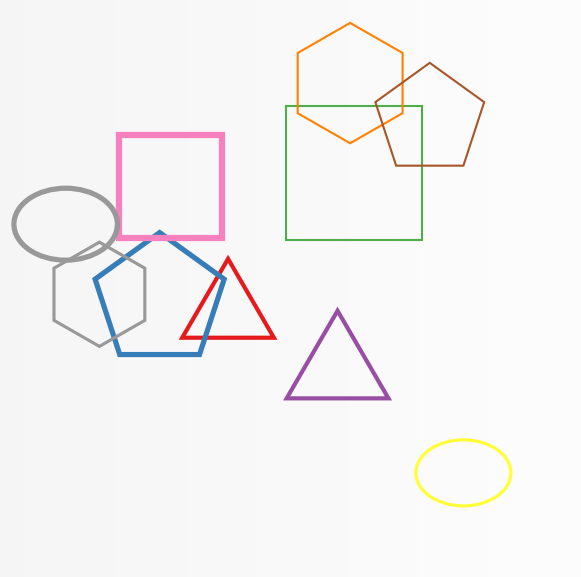[{"shape": "triangle", "thickness": 2, "radius": 0.46, "center": [0.392, 0.46]}, {"shape": "pentagon", "thickness": 2.5, "radius": 0.58, "center": [0.275, 0.48]}, {"shape": "square", "thickness": 1, "radius": 0.58, "center": [0.609, 0.7]}, {"shape": "triangle", "thickness": 2, "radius": 0.51, "center": [0.581, 0.36]}, {"shape": "hexagon", "thickness": 1, "radius": 0.52, "center": [0.602, 0.855]}, {"shape": "oval", "thickness": 1.5, "radius": 0.41, "center": [0.797, 0.18]}, {"shape": "pentagon", "thickness": 1, "radius": 0.49, "center": [0.739, 0.792]}, {"shape": "square", "thickness": 3, "radius": 0.44, "center": [0.294, 0.676]}, {"shape": "oval", "thickness": 2.5, "radius": 0.45, "center": [0.113, 0.611]}, {"shape": "hexagon", "thickness": 1.5, "radius": 0.45, "center": [0.171, 0.49]}]